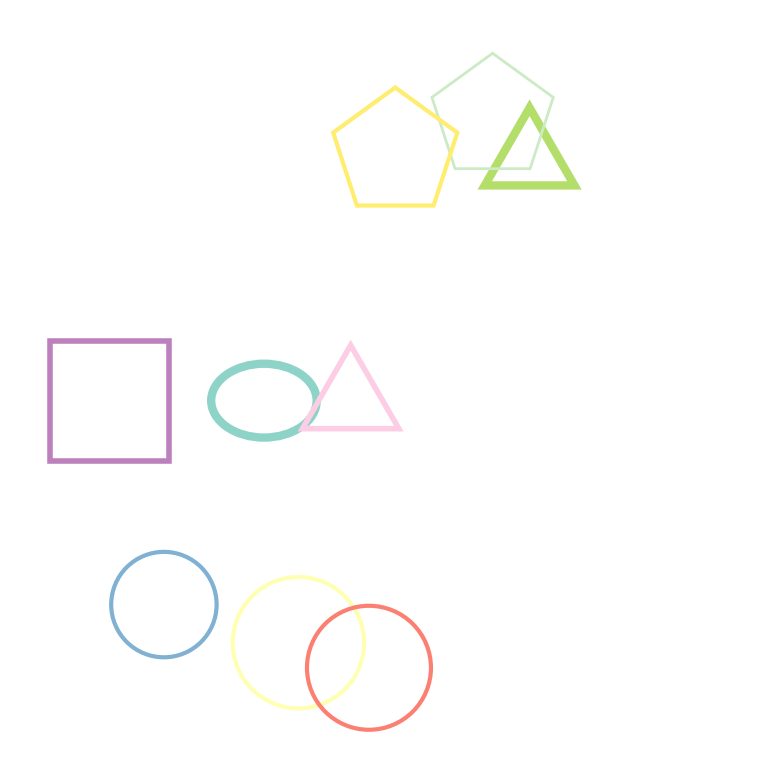[{"shape": "oval", "thickness": 3, "radius": 0.34, "center": [0.343, 0.48]}, {"shape": "circle", "thickness": 1.5, "radius": 0.43, "center": [0.388, 0.165]}, {"shape": "circle", "thickness": 1.5, "radius": 0.4, "center": [0.479, 0.133]}, {"shape": "circle", "thickness": 1.5, "radius": 0.34, "center": [0.213, 0.215]}, {"shape": "triangle", "thickness": 3, "radius": 0.34, "center": [0.688, 0.793]}, {"shape": "triangle", "thickness": 2, "radius": 0.36, "center": [0.455, 0.479]}, {"shape": "square", "thickness": 2, "radius": 0.39, "center": [0.142, 0.48]}, {"shape": "pentagon", "thickness": 1, "radius": 0.41, "center": [0.64, 0.848]}, {"shape": "pentagon", "thickness": 1.5, "radius": 0.42, "center": [0.513, 0.802]}]